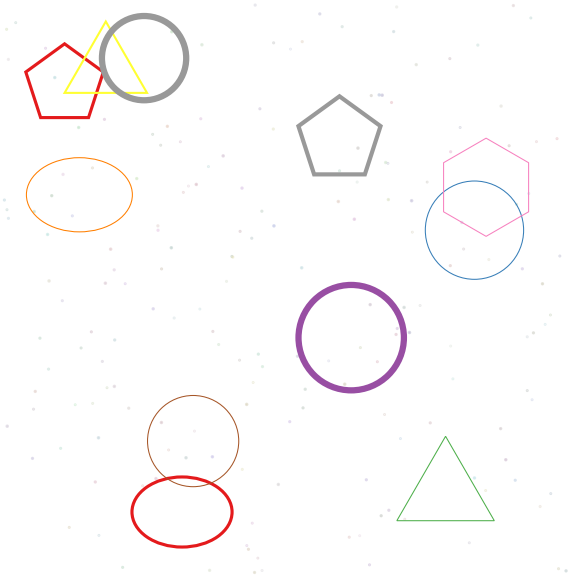[{"shape": "pentagon", "thickness": 1.5, "radius": 0.35, "center": [0.112, 0.853]}, {"shape": "oval", "thickness": 1.5, "radius": 0.43, "center": [0.315, 0.113]}, {"shape": "circle", "thickness": 0.5, "radius": 0.43, "center": [0.822, 0.601]}, {"shape": "triangle", "thickness": 0.5, "radius": 0.49, "center": [0.772, 0.146]}, {"shape": "circle", "thickness": 3, "radius": 0.46, "center": [0.608, 0.414]}, {"shape": "oval", "thickness": 0.5, "radius": 0.46, "center": [0.137, 0.662]}, {"shape": "triangle", "thickness": 1, "radius": 0.41, "center": [0.183, 0.88]}, {"shape": "circle", "thickness": 0.5, "radius": 0.39, "center": [0.334, 0.235]}, {"shape": "hexagon", "thickness": 0.5, "radius": 0.43, "center": [0.842, 0.675]}, {"shape": "pentagon", "thickness": 2, "radius": 0.37, "center": [0.588, 0.758]}, {"shape": "circle", "thickness": 3, "radius": 0.36, "center": [0.249, 0.898]}]